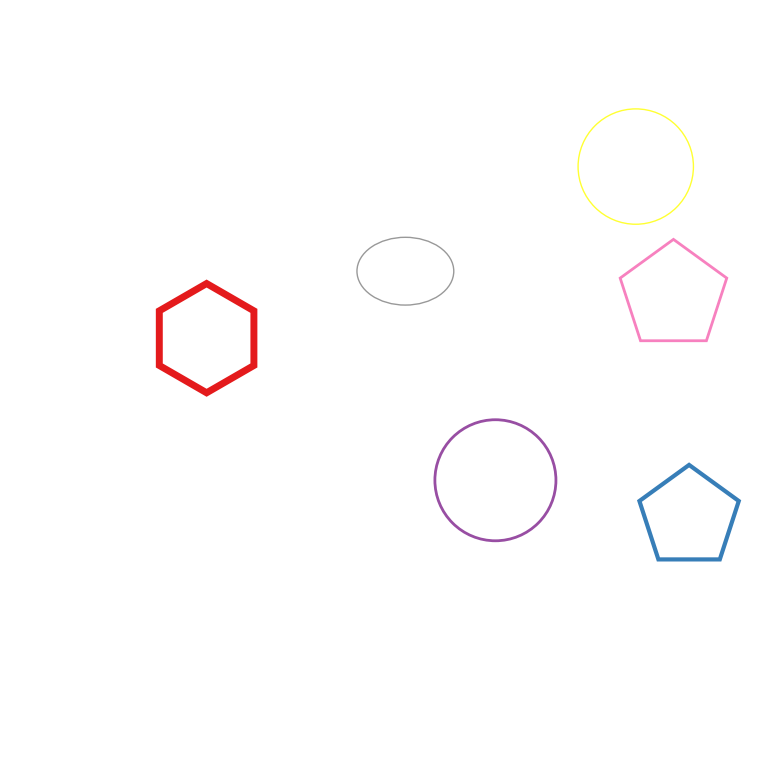[{"shape": "hexagon", "thickness": 2.5, "radius": 0.35, "center": [0.268, 0.561]}, {"shape": "pentagon", "thickness": 1.5, "radius": 0.34, "center": [0.895, 0.328]}, {"shape": "circle", "thickness": 1, "radius": 0.39, "center": [0.643, 0.376]}, {"shape": "circle", "thickness": 0.5, "radius": 0.37, "center": [0.826, 0.784]}, {"shape": "pentagon", "thickness": 1, "radius": 0.36, "center": [0.875, 0.616]}, {"shape": "oval", "thickness": 0.5, "radius": 0.31, "center": [0.526, 0.648]}]